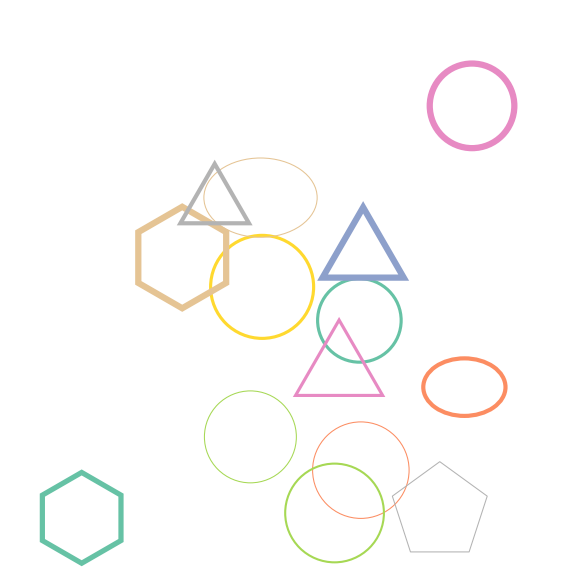[{"shape": "hexagon", "thickness": 2.5, "radius": 0.39, "center": [0.141, 0.102]}, {"shape": "circle", "thickness": 1.5, "radius": 0.36, "center": [0.622, 0.444]}, {"shape": "circle", "thickness": 0.5, "radius": 0.42, "center": [0.625, 0.185]}, {"shape": "oval", "thickness": 2, "radius": 0.36, "center": [0.804, 0.329]}, {"shape": "triangle", "thickness": 3, "radius": 0.41, "center": [0.629, 0.559]}, {"shape": "circle", "thickness": 3, "radius": 0.37, "center": [0.817, 0.816]}, {"shape": "triangle", "thickness": 1.5, "radius": 0.44, "center": [0.587, 0.358]}, {"shape": "circle", "thickness": 1, "radius": 0.43, "center": [0.579, 0.111]}, {"shape": "circle", "thickness": 0.5, "radius": 0.4, "center": [0.434, 0.243]}, {"shape": "circle", "thickness": 1.5, "radius": 0.45, "center": [0.454, 0.502]}, {"shape": "oval", "thickness": 0.5, "radius": 0.49, "center": [0.451, 0.657]}, {"shape": "hexagon", "thickness": 3, "radius": 0.44, "center": [0.316, 0.553]}, {"shape": "triangle", "thickness": 2, "radius": 0.34, "center": [0.372, 0.647]}, {"shape": "pentagon", "thickness": 0.5, "radius": 0.43, "center": [0.762, 0.113]}]